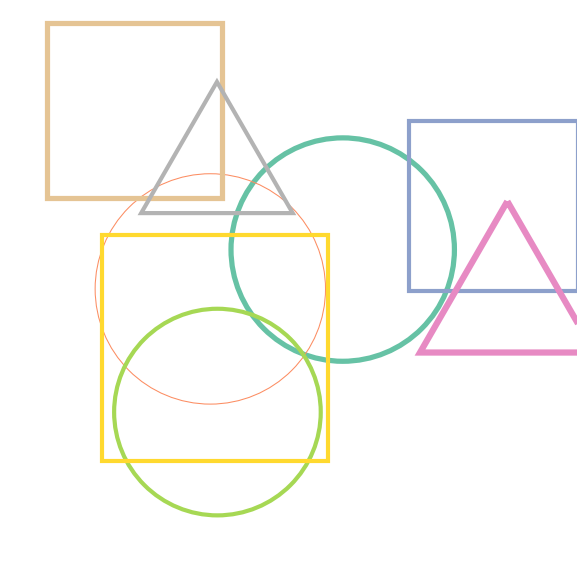[{"shape": "circle", "thickness": 2.5, "radius": 0.97, "center": [0.593, 0.567]}, {"shape": "circle", "thickness": 0.5, "radius": 1.0, "center": [0.364, 0.499]}, {"shape": "square", "thickness": 2, "radius": 0.73, "center": [0.854, 0.643]}, {"shape": "triangle", "thickness": 3, "radius": 0.87, "center": [0.879, 0.476]}, {"shape": "circle", "thickness": 2, "radius": 0.89, "center": [0.377, 0.286]}, {"shape": "square", "thickness": 2, "radius": 0.98, "center": [0.372, 0.397]}, {"shape": "square", "thickness": 2.5, "radius": 0.76, "center": [0.233, 0.808]}, {"shape": "triangle", "thickness": 2, "radius": 0.76, "center": [0.376, 0.706]}]